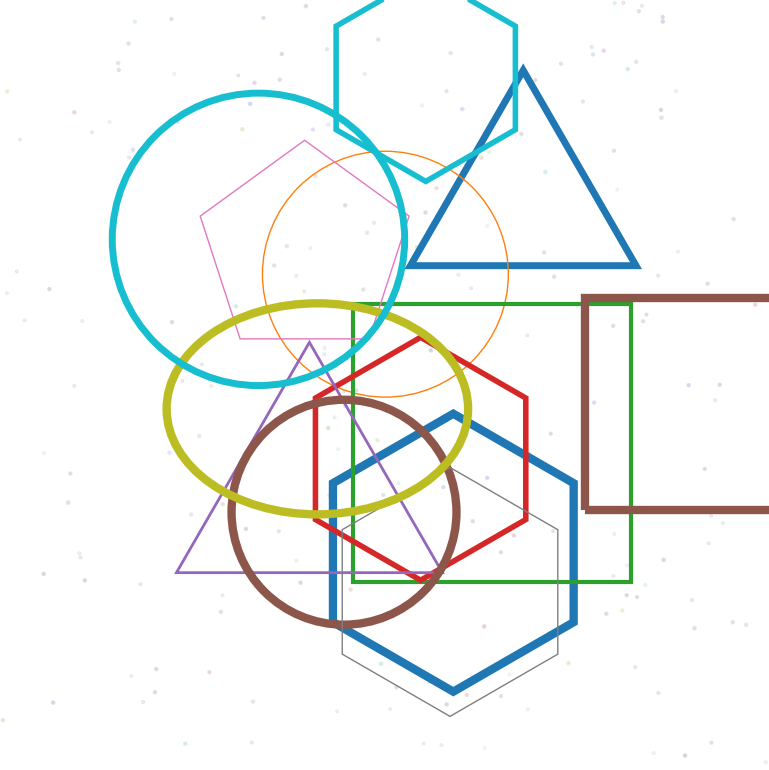[{"shape": "triangle", "thickness": 2.5, "radius": 0.85, "center": [0.679, 0.74]}, {"shape": "hexagon", "thickness": 3, "radius": 0.9, "center": [0.589, 0.282]}, {"shape": "circle", "thickness": 0.5, "radius": 0.8, "center": [0.501, 0.644]}, {"shape": "square", "thickness": 1.5, "radius": 0.9, "center": [0.638, 0.425]}, {"shape": "hexagon", "thickness": 2, "radius": 0.79, "center": [0.546, 0.404]}, {"shape": "triangle", "thickness": 1, "radius": 1.0, "center": [0.402, 0.356]}, {"shape": "square", "thickness": 3, "radius": 0.69, "center": [0.897, 0.475]}, {"shape": "circle", "thickness": 3, "radius": 0.73, "center": [0.447, 0.335]}, {"shape": "pentagon", "thickness": 0.5, "radius": 0.71, "center": [0.396, 0.675]}, {"shape": "hexagon", "thickness": 0.5, "radius": 0.81, "center": [0.584, 0.231]}, {"shape": "oval", "thickness": 3, "radius": 0.98, "center": [0.412, 0.469]}, {"shape": "hexagon", "thickness": 2, "radius": 0.67, "center": [0.553, 0.899]}, {"shape": "circle", "thickness": 2.5, "radius": 0.95, "center": [0.336, 0.689]}]